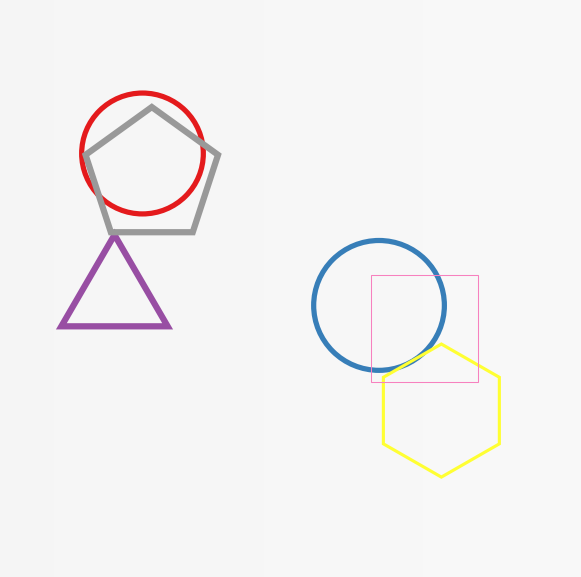[{"shape": "circle", "thickness": 2.5, "radius": 0.52, "center": [0.245, 0.733]}, {"shape": "circle", "thickness": 2.5, "radius": 0.56, "center": [0.652, 0.47]}, {"shape": "triangle", "thickness": 3, "radius": 0.53, "center": [0.197, 0.487]}, {"shape": "hexagon", "thickness": 1.5, "radius": 0.58, "center": [0.759, 0.288]}, {"shape": "square", "thickness": 0.5, "radius": 0.46, "center": [0.73, 0.43]}, {"shape": "pentagon", "thickness": 3, "radius": 0.6, "center": [0.261, 0.694]}]